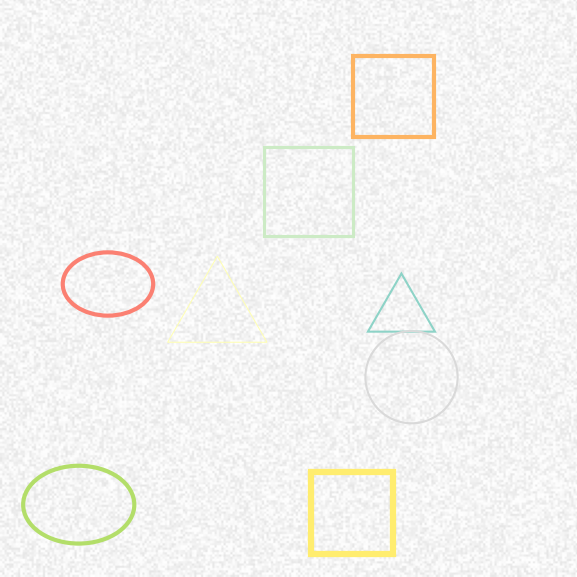[{"shape": "triangle", "thickness": 1, "radius": 0.34, "center": [0.695, 0.458]}, {"shape": "triangle", "thickness": 0.5, "radius": 0.5, "center": [0.376, 0.456]}, {"shape": "oval", "thickness": 2, "radius": 0.39, "center": [0.187, 0.507]}, {"shape": "square", "thickness": 2, "radius": 0.35, "center": [0.682, 0.832]}, {"shape": "oval", "thickness": 2, "radius": 0.48, "center": [0.136, 0.125]}, {"shape": "circle", "thickness": 1, "radius": 0.4, "center": [0.713, 0.346]}, {"shape": "square", "thickness": 1.5, "radius": 0.38, "center": [0.534, 0.668]}, {"shape": "square", "thickness": 3, "radius": 0.36, "center": [0.61, 0.111]}]